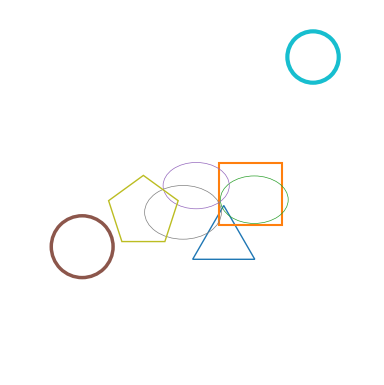[{"shape": "triangle", "thickness": 1, "radius": 0.47, "center": [0.581, 0.373]}, {"shape": "square", "thickness": 1.5, "radius": 0.41, "center": [0.65, 0.496]}, {"shape": "oval", "thickness": 0.5, "radius": 0.44, "center": [0.66, 0.481]}, {"shape": "oval", "thickness": 0.5, "radius": 0.43, "center": [0.51, 0.518]}, {"shape": "circle", "thickness": 2.5, "radius": 0.4, "center": [0.213, 0.359]}, {"shape": "oval", "thickness": 0.5, "radius": 0.5, "center": [0.475, 0.449]}, {"shape": "pentagon", "thickness": 1, "radius": 0.47, "center": [0.372, 0.449]}, {"shape": "circle", "thickness": 3, "radius": 0.33, "center": [0.813, 0.852]}]